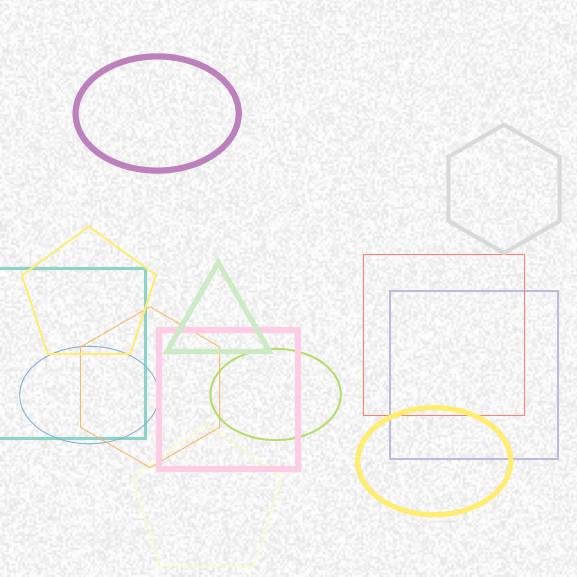[{"shape": "square", "thickness": 1.5, "radius": 0.73, "center": [0.104, 0.388]}, {"shape": "pentagon", "thickness": 0.5, "radius": 0.68, "center": [0.358, 0.129]}, {"shape": "square", "thickness": 1, "radius": 0.73, "center": [0.821, 0.35]}, {"shape": "square", "thickness": 0.5, "radius": 0.7, "center": [0.768, 0.42]}, {"shape": "oval", "thickness": 0.5, "radius": 0.6, "center": [0.155, 0.315]}, {"shape": "hexagon", "thickness": 0.5, "radius": 0.7, "center": [0.26, 0.329]}, {"shape": "oval", "thickness": 1, "radius": 0.56, "center": [0.477, 0.316]}, {"shape": "square", "thickness": 3, "radius": 0.6, "center": [0.395, 0.307]}, {"shape": "hexagon", "thickness": 2, "radius": 0.56, "center": [0.873, 0.672]}, {"shape": "oval", "thickness": 3, "radius": 0.71, "center": [0.272, 0.803]}, {"shape": "triangle", "thickness": 2.5, "radius": 0.51, "center": [0.378, 0.442]}, {"shape": "oval", "thickness": 2.5, "radius": 0.66, "center": [0.752, 0.201]}, {"shape": "pentagon", "thickness": 1, "radius": 0.61, "center": [0.154, 0.485]}]